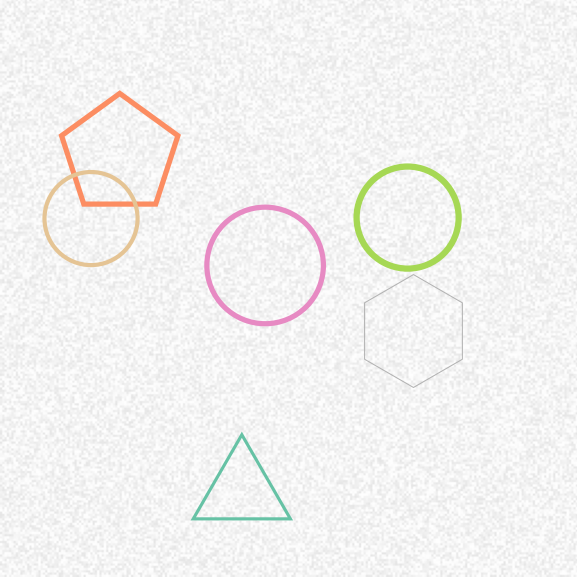[{"shape": "triangle", "thickness": 1.5, "radius": 0.49, "center": [0.419, 0.149]}, {"shape": "pentagon", "thickness": 2.5, "radius": 0.53, "center": [0.207, 0.731]}, {"shape": "circle", "thickness": 2.5, "radius": 0.5, "center": [0.459, 0.539]}, {"shape": "circle", "thickness": 3, "radius": 0.44, "center": [0.706, 0.622]}, {"shape": "circle", "thickness": 2, "radius": 0.4, "center": [0.158, 0.621]}, {"shape": "hexagon", "thickness": 0.5, "radius": 0.49, "center": [0.716, 0.426]}]